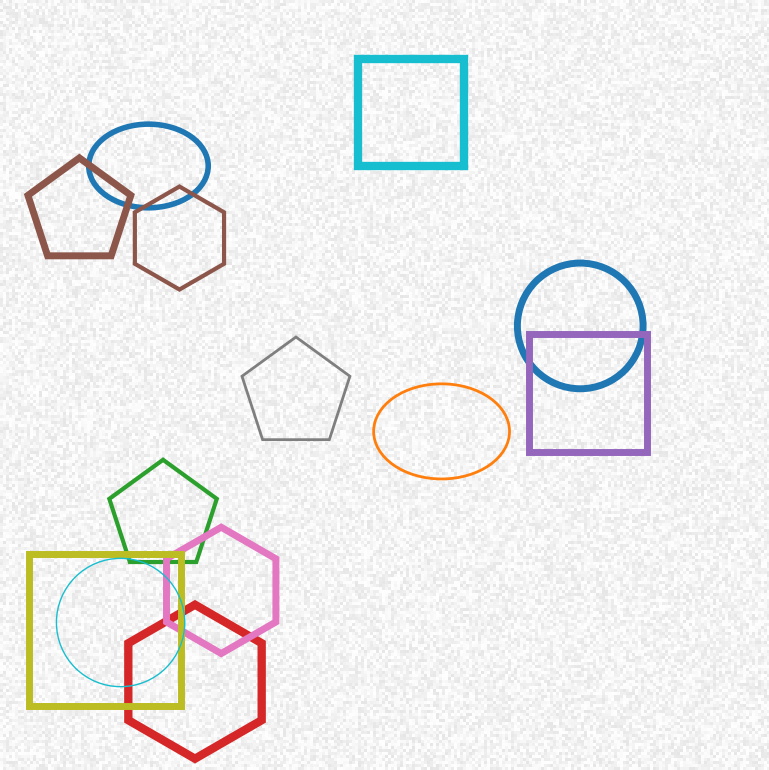[{"shape": "circle", "thickness": 2.5, "radius": 0.41, "center": [0.754, 0.577]}, {"shape": "oval", "thickness": 2, "radius": 0.39, "center": [0.193, 0.784]}, {"shape": "oval", "thickness": 1, "radius": 0.44, "center": [0.573, 0.44]}, {"shape": "pentagon", "thickness": 1.5, "radius": 0.37, "center": [0.212, 0.329]}, {"shape": "hexagon", "thickness": 3, "radius": 0.5, "center": [0.253, 0.115]}, {"shape": "square", "thickness": 2.5, "radius": 0.38, "center": [0.764, 0.489]}, {"shape": "hexagon", "thickness": 1.5, "radius": 0.33, "center": [0.233, 0.691]}, {"shape": "pentagon", "thickness": 2.5, "radius": 0.35, "center": [0.103, 0.725]}, {"shape": "hexagon", "thickness": 2.5, "radius": 0.41, "center": [0.287, 0.233]}, {"shape": "pentagon", "thickness": 1, "radius": 0.37, "center": [0.384, 0.489]}, {"shape": "square", "thickness": 2.5, "radius": 0.49, "center": [0.136, 0.182]}, {"shape": "square", "thickness": 3, "radius": 0.35, "center": [0.534, 0.854]}, {"shape": "circle", "thickness": 0.5, "radius": 0.42, "center": [0.157, 0.192]}]